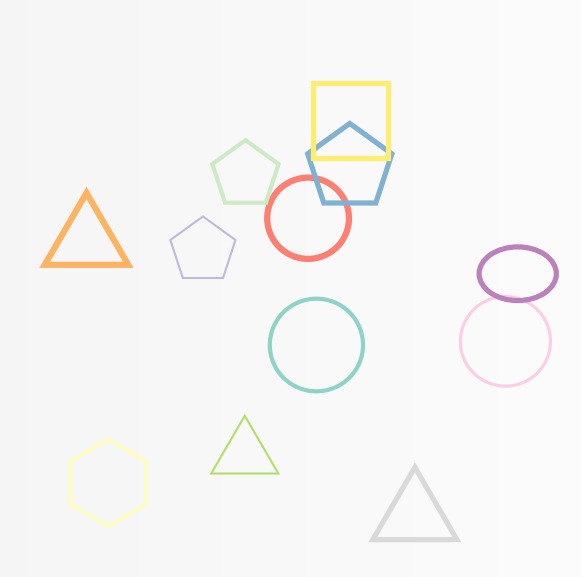[{"shape": "circle", "thickness": 2, "radius": 0.4, "center": [0.544, 0.402]}, {"shape": "hexagon", "thickness": 1.5, "radius": 0.38, "center": [0.186, 0.163]}, {"shape": "pentagon", "thickness": 1, "radius": 0.29, "center": [0.349, 0.565]}, {"shape": "circle", "thickness": 3, "radius": 0.35, "center": [0.53, 0.621]}, {"shape": "pentagon", "thickness": 2.5, "radius": 0.38, "center": [0.602, 0.709]}, {"shape": "triangle", "thickness": 3, "radius": 0.41, "center": [0.149, 0.582]}, {"shape": "triangle", "thickness": 1, "radius": 0.33, "center": [0.421, 0.213]}, {"shape": "circle", "thickness": 1.5, "radius": 0.39, "center": [0.87, 0.408]}, {"shape": "triangle", "thickness": 2.5, "radius": 0.42, "center": [0.714, 0.106]}, {"shape": "oval", "thickness": 2.5, "radius": 0.33, "center": [0.891, 0.525]}, {"shape": "pentagon", "thickness": 2, "radius": 0.3, "center": [0.422, 0.697]}, {"shape": "square", "thickness": 2.5, "radius": 0.32, "center": [0.603, 0.791]}]